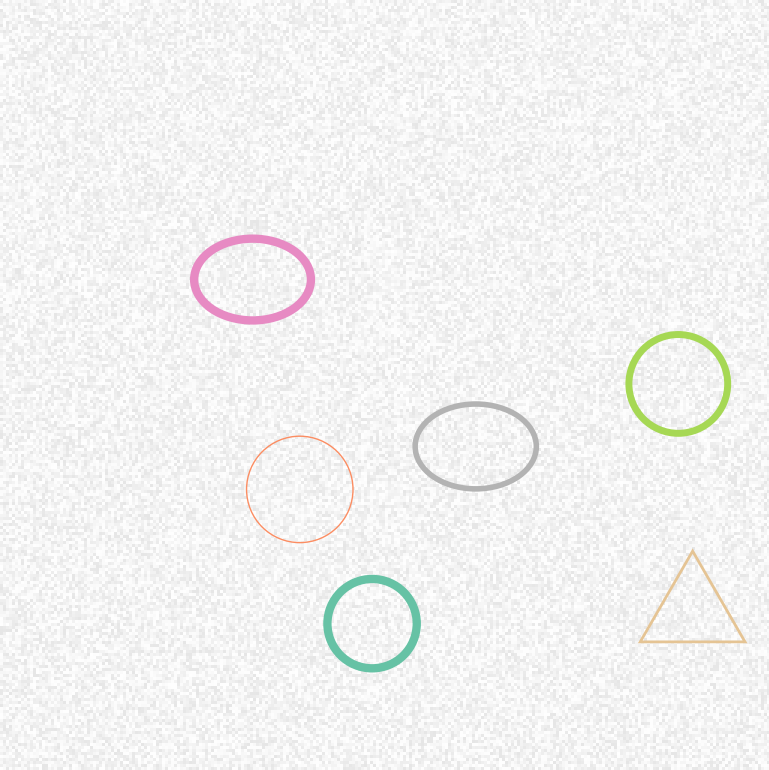[{"shape": "circle", "thickness": 3, "radius": 0.29, "center": [0.483, 0.19]}, {"shape": "circle", "thickness": 0.5, "radius": 0.35, "center": [0.389, 0.364]}, {"shape": "oval", "thickness": 3, "radius": 0.38, "center": [0.328, 0.637]}, {"shape": "circle", "thickness": 2.5, "radius": 0.32, "center": [0.881, 0.501]}, {"shape": "triangle", "thickness": 1, "radius": 0.39, "center": [0.9, 0.206]}, {"shape": "oval", "thickness": 2, "radius": 0.39, "center": [0.618, 0.42]}]